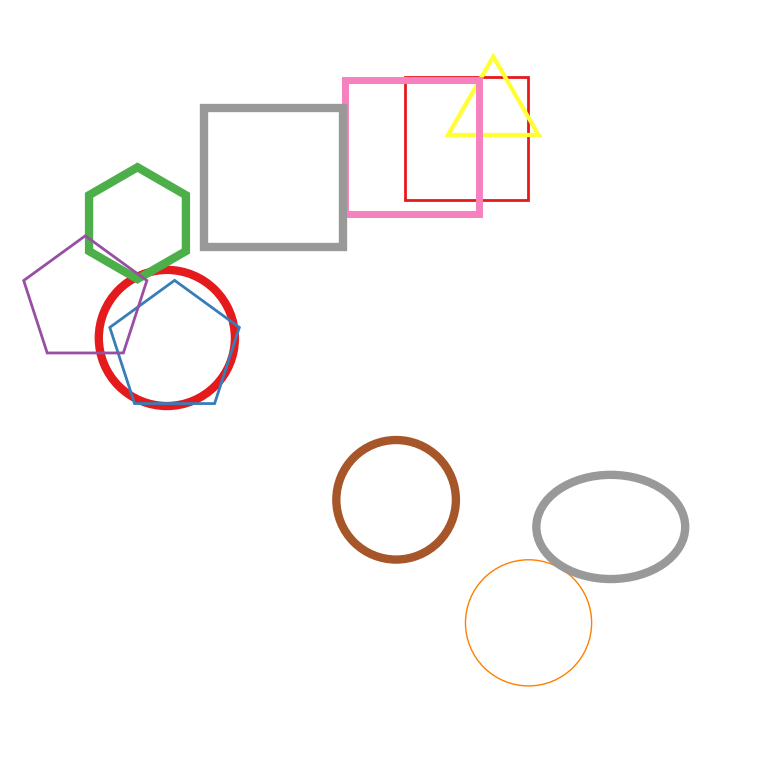[{"shape": "square", "thickness": 1, "radius": 0.4, "center": [0.606, 0.82]}, {"shape": "circle", "thickness": 3, "radius": 0.44, "center": [0.217, 0.561]}, {"shape": "pentagon", "thickness": 1, "radius": 0.44, "center": [0.227, 0.547]}, {"shape": "hexagon", "thickness": 3, "radius": 0.36, "center": [0.179, 0.71]}, {"shape": "pentagon", "thickness": 1, "radius": 0.42, "center": [0.111, 0.61]}, {"shape": "circle", "thickness": 0.5, "radius": 0.41, "center": [0.686, 0.191]}, {"shape": "triangle", "thickness": 1.5, "radius": 0.34, "center": [0.641, 0.859]}, {"shape": "circle", "thickness": 3, "radius": 0.39, "center": [0.514, 0.351]}, {"shape": "square", "thickness": 2.5, "radius": 0.44, "center": [0.535, 0.809]}, {"shape": "oval", "thickness": 3, "radius": 0.48, "center": [0.793, 0.316]}, {"shape": "square", "thickness": 3, "radius": 0.45, "center": [0.355, 0.769]}]